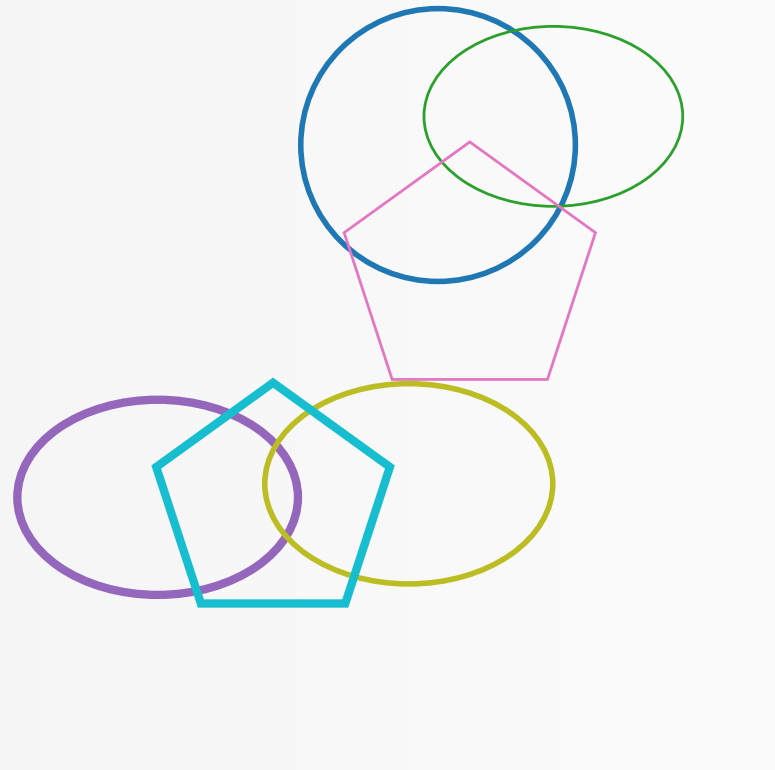[{"shape": "circle", "thickness": 2, "radius": 0.89, "center": [0.565, 0.812]}, {"shape": "oval", "thickness": 1, "radius": 0.83, "center": [0.714, 0.849]}, {"shape": "oval", "thickness": 3, "radius": 0.91, "center": [0.203, 0.354]}, {"shape": "pentagon", "thickness": 1, "radius": 0.85, "center": [0.606, 0.645]}, {"shape": "oval", "thickness": 2, "radius": 0.93, "center": [0.527, 0.372]}, {"shape": "pentagon", "thickness": 3, "radius": 0.79, "center": [0.352, 0.344]}]